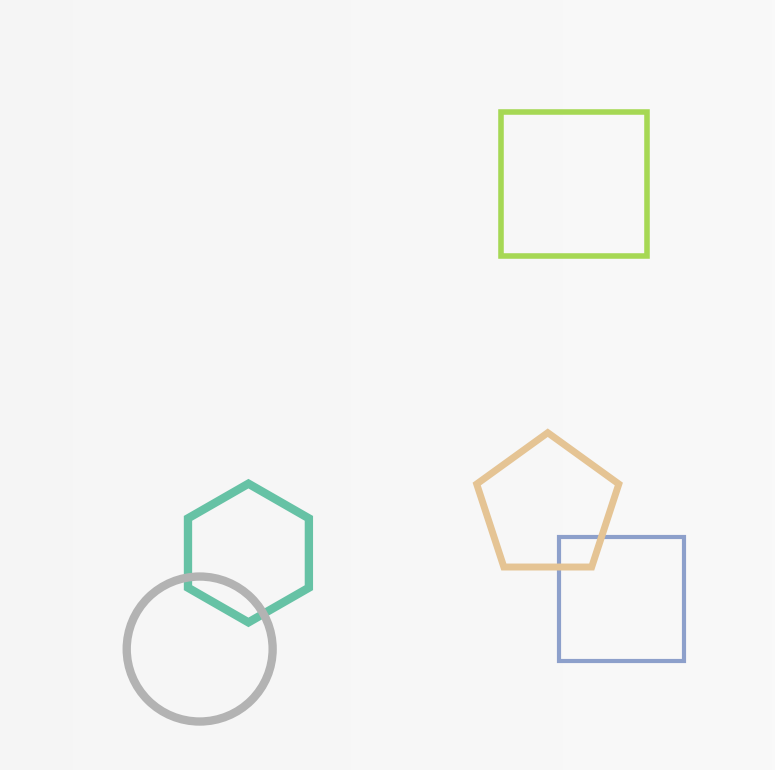[{"shape": "hexagon", "thickness": 3, "radius": 0.45, "center": [0.321, 0.282]}, {"shape": "square", "thickness": 1.5, "radius": 0.4, "center": [0.802, 0.222]}, {"shape": "square", "thickness": 2, "radius": 0.47, "center": [0.741, 0.761]}, {"shape": "pentagon", "thickness": 2.5, "radius": 0.48, "center": [0.707, 0.342]}, {"shape": "circle", "thickness": 3, "radius": 0.47, "center": [0.258, 0.157]}]